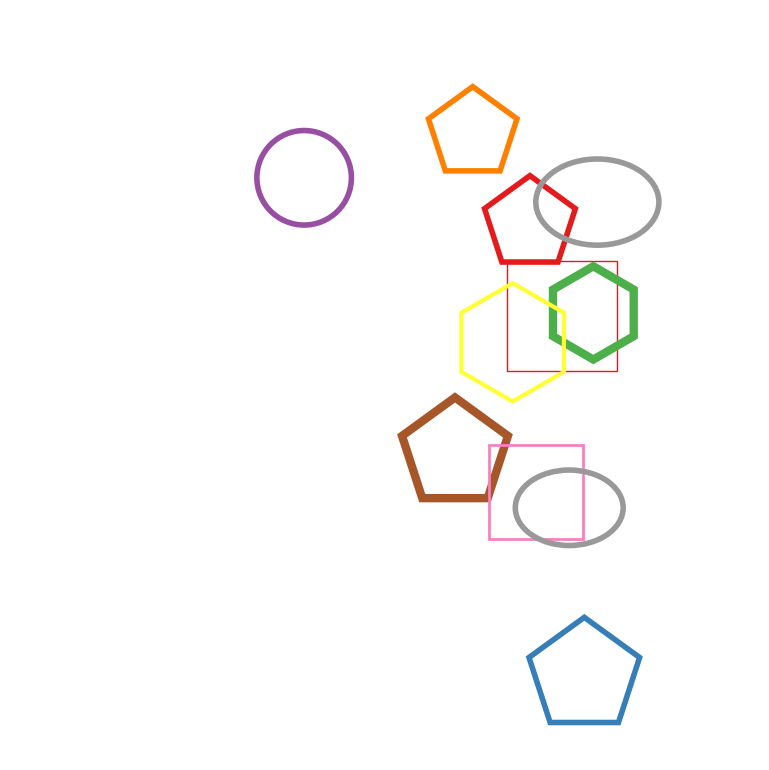[{"shape": "square", "thickness": 0.5, "radius": 0.36, "center": [0.73, 0.59]}, {"shape": "pentagon", "thickness": 2, "radius": 0.31, "center": [0.688, 0.71]}, {"shape": "pentagon", "thickness": 2, "radius": 0.38, "center": [0.759, 0.123]}, {"shape": "hexagon", "thickness": 3, "radius": 0.3, "center": [0.771, 0.594]}, {"shape": "circle", "thickness": 2, "radius": 0.31, "center": [0.395, 0.769]}, {"shape": "pentagon", "thickness": 2, "radius": 0.3, "center": [0.614, 0.827]}, {"shape": "hexagon", "thickness": 1.5, "radius": 0.38, "center": [0.666, 0.555]}, {"shape": "pentagon", "thickness": 3, "radius": 0.36, "center": [0.591, 0.412]}, {"shape": "square", "thickness": 1, "radius": 0.3, "center": [0.696, 0.361]}, {"shape": "oval", "thickness": 2, "radius": 0.35, "center": [0.739, 0.341]}, {"shape": "oval", "thickness": 2, "radius": 0.4, "center": [0.776, 0.738]}]